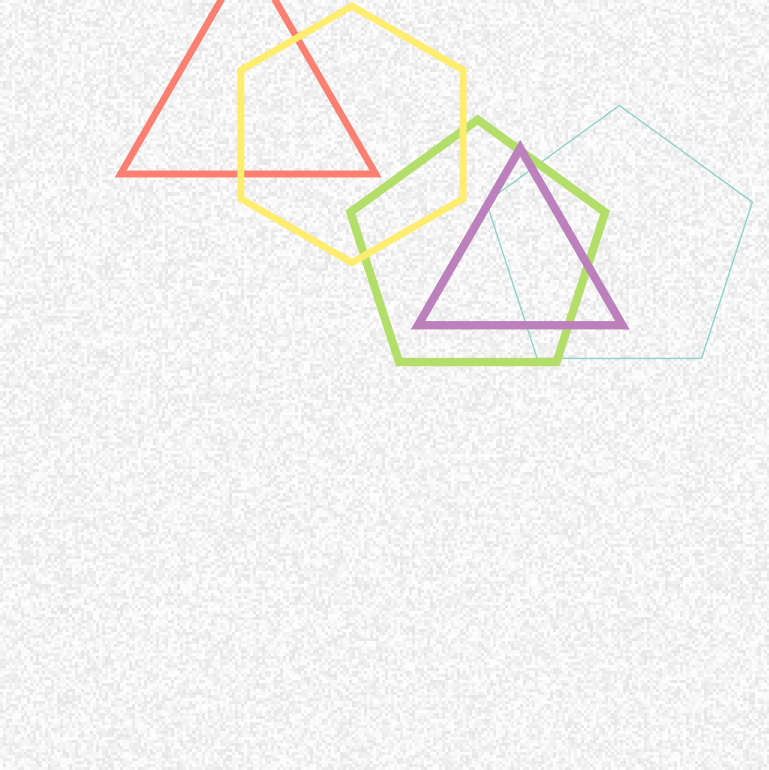[{"shape": "pentagon", "thickness": 0.5, "radius": 0.91, "center": [0.804, 0.681]}, {"shape": "triangle", "thickness": 2.5, "radius": 0.96, "center": [0.322, 0.87]}, {"shape": "pentagon", "thickness": 3, "radius": 0.87, "center": [0.62, 0.671]}, {"shape": "triangle", "thickness": 3, "radius": 0.77, "center": [0.676, 0.654]}, {"shape": "hexagon", "thickness": 2.5, "radius": 0.83, "center": [0.457, 0.825]}]